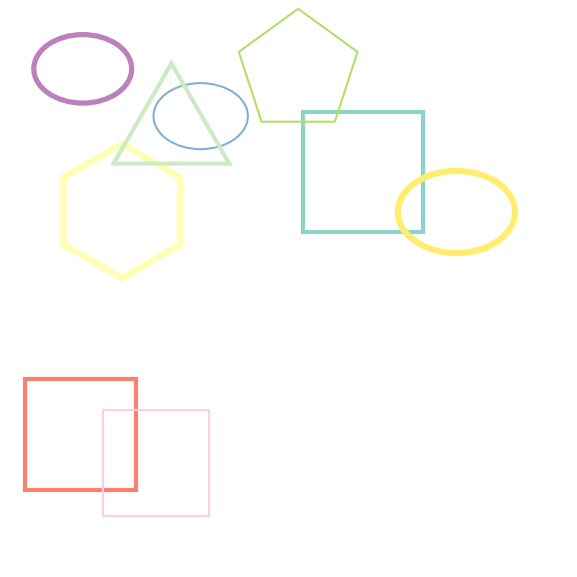[{"shape": "square", "thickness": 2, "radius": 0.52, "center": [0.629, 0.701]}, {"shape": "hexagon", "thickness": 3, "radius": 0.58, "center": [0.211, 0.634]}, {"shape": "square", "thickness": 2, "radius": 0.48, "center": [0.139, 0.247]}, {"shape": "oval", "thickness": 1, "radius": 0.41, "center": [0.347, 0.798]}, {"shape": "pentagon", "thickness": 1, "radius": 0.54, "center": [0.516, 0.876]}, {"shape": "square", "thickness": 1, "radius": 0.46, "center": [0.27, 0.197]}, {"shape": "oval", "thickness": 2.5, "radius": 0.42, "center": [0.143, 0.88]}, {"shape": "triangle", "thickness": 2, "radius": 0.58, "center": [0.297, 0.774]}, {"shape": "oval", "thickness": 3, "radius": 0.51, "center": [0.79, 0.632]}]